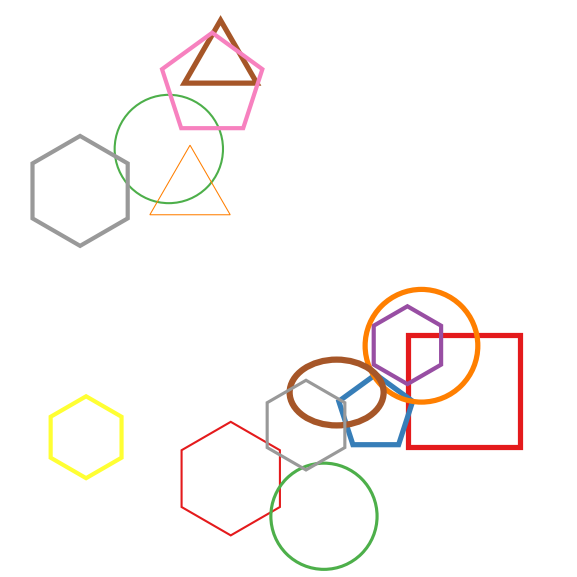[{"shape": "hexagon", "thickness": 1, "radius": 0.49, "center": [0.4, 0.17]}, {"shape": "square", "thickness": 2.5, "radius": 0.48, "center": [0.803, 0.322]}, {"shape": "pentagon", "thickness": 2.5, "radius": 0.34, "center": [0.651, 0.284]}, {"shape": "circle", "thickness": 1, "radius": 0.47, "center": [0.292, 0.741]}, {"shape": "circle", "thickness": 1.5, "radius": 0.46, "center": [0.561, 0.105]}, {"shape": "hexagon", "thickness": 2, "radius": 0.34, "center": [0.705, 0.401]}, {"shape": "circle", "thickness": 2.5, "radius": 0.49, "center": [0.73, 0.4]}, {"shape": "triangle", "thickness": 0.5, "radius": 0.4, "center": [0.329, 0.667]}, {"shape": "hexagon", "thickness": 2, "radius": 0.35, "center": [0.149, 0.242]}, {"shape": "oval", "thickness": 3, "radius": 0.41, "center": [0.583, 0.319]}, {"shape": "triangle", "thickness": 2.5, "radius": 0.36, "center": [0.382, 0.891]}, {"shape": "pentagon", "thickness": 2, "radius": 0.46, "center": [0.367, 0.851]}, {"shape": "hexagon", "thickness": 1.5, "radius": 0.39, "center": [0.53, 0.263]}, {"shape": "hexagon", "thickness": 2, "radius": 0.48, "center": [0.139, 0.669]}]